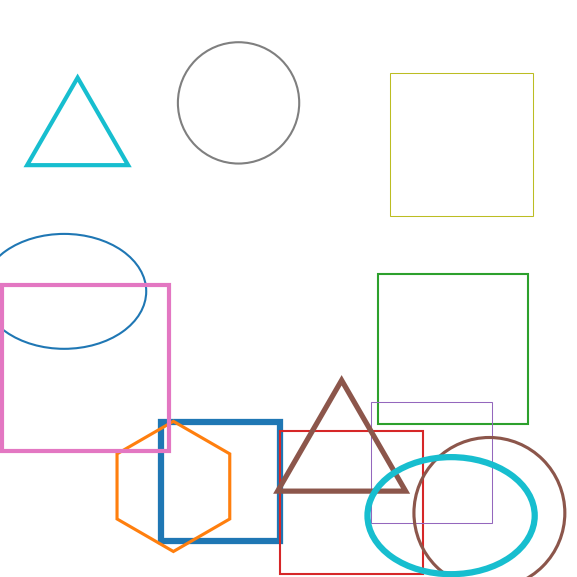[{"shape": "oval", "thickness": 1, "radius": 0.71, "center": [0.111, 0.495]}, {"shape": "square", "thickness": 3, "radius": 0.51, "center": [0.381, 0.165]}, {"shape": "hexagon", "thickness": 1.5, "radius": 0.56, "center": [0.3, 0.157]}, {"shape": "square", "thickness": 1, "radius": 0.65, "center": [0.784, 0.395]}, {"shape": "square", "thickness": 1, "radius": 0.62, "center": [0.608, 0.128]}, {"shape": "square", "thickness": 0.5, "radius": 0.52, "center": [0.748, 0.199]}, {"shape": "triangle", "thickness": 2.5, "radius": 0.64, "center": [0.592, 0.213]}, {"shape": "circle", "thickness": 1.5, "radius": 0.65, "center": [0.847, 0.111]}, {"shape": "square", "thickness": 2, "radius": 0.72, "center": [0.148, 0.361]}, {"shape": "circle", "thickness": 1, "radius": 0.53, "center": [0.413, 0.821]}, {"shape": "square", "thickness": 0.5, "radius": 0.62, "center": [0.799, 0.749]}, {"shape": "triangle", "thickness": 2, "radius": 0.5, "center": [0.134, 0.764]}, {"shape": "oval", "thickness": 3, "radius": 0.72, "center": [0.781, 0.106]}]